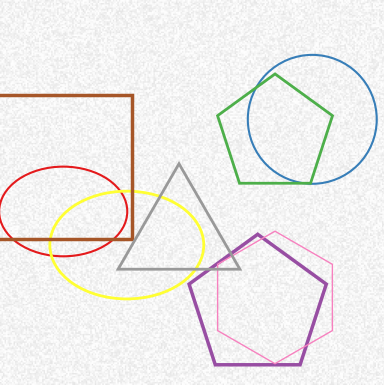[{"shape": "oval", "thickness": 1.5, "radius": 0.83, "center": [0.164, 0.451]}, {"shape": "circle", "thickness": 1.5, "radius": 0.84, "center": [0.811, 0.69]}, {"shape": "pentagon", "thickness": 2, "radius": 0.78, "center": [0.714, 0.651]}, {"shape": "pentagon", "thickness": 2.5, "radius": 0.94, "center": [0.669, 0.204]}, {"shape": "oval", "thickness": 2, "radius": 1.0, "center": [0.329, 0.364]}, {"shape": "square", "thickness": 2.5, "radius": 0.94, "center": [0.156, 0.565]}, {"shape": "hexagon", "thickness": 1, "radius": 0.86, "center": [0.714, 0.227]}, {"shape": "triangle", "thickness": 2, "radius": 0.91, "center": [0.465, 0.392]}]